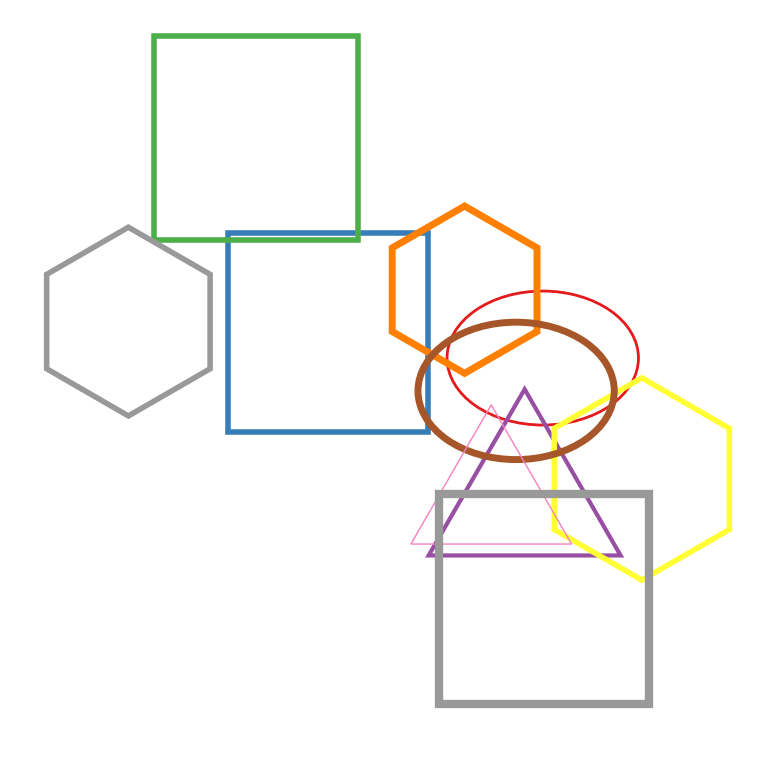[{"shape": "oval", "thickness": 1, "radius": 0.62, "center": [0.705, 0.535]}, {"shape": "square", "thickness": 2, "radius": 0.65, "center": [0.427, 0.568]}, {"shape": "square", "thickness": 2, "radius": 0.66, "center": [0.333, 0.821]}, {"shape": "triangle", "thickness": 1.5, "radius": 0.72, "center": [0.681, 0.351]}, {"shape": "hexagon", "thickness": 2.5, "radius": 0.54, "center": [0.603, 0.624]}, {"shape": "hexagon", "thickness": 2, "radius": 0.66, "center": [0.834, 0.378]}, {"shape": "oval", "thickness": 2.5, "radius": 0.64, "center": [0.67, 0.492]}, {"shape": "triangle", "thickness": 0.5, "radius": 0.6, "center": [0.638, 0.354]}, {"shape": "square", "thickness": 3, "radius": 0.68, "center": [0.706, 0.222]}, {"shape": "hexagon", "thickness": 2, "radius": 0.61, "center": [0.167, 0.582]}]